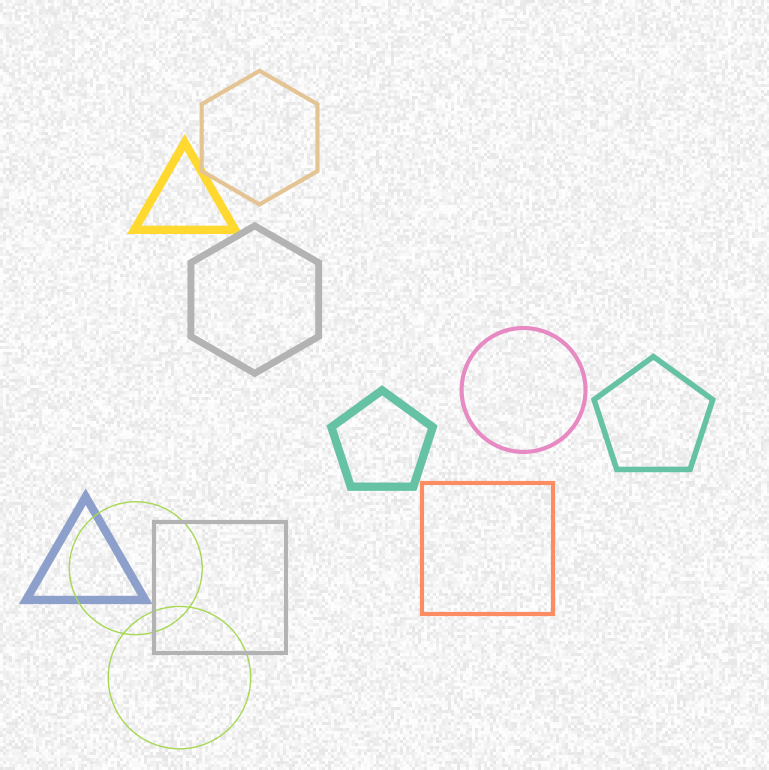[{"shape": "pentagon", "thickness": 3, "radius": 0.35, "center": [0.496, 0.424]}, {"shape": "pentagon", "thickness": 2, "radius": 0.41, "center": [0.849, 0.456]}, {"shape": "square", "thickness": 1.5, "radius": 0.43, "center": [0.633, 0.288]}, {"shape": "triangle", "thickness": 3, "radius": 0.45, "center": [0.111, 0.266]}, {"shape": "circle", "thickness": 1.5, "radius": 0.4, "center": [0.68, 0.494]}, {"shape": "circle", "thickness": 0.5, "radius": 0.43, "center": [0.176, 0.262]}, {"shape": "circle", "thickness": 0.5, "radius": 0.46, "center": [0.233, 0.12]}, {"shape": "triangle", "thickness": 3, "radius": 0.38, "center": [0.24, 0.739]}, {"shape": "hexagon", "thickness": 1.5, "radius": 0.43, "center": [0.337, 0.821]}, {"shape": "square", "thickness": 1.5, "radius": 0.43, "center": [0.286, 0.237]}, {"shape": "hexagon", "thickness": 2.5, "radius": 0.48, "center": [0.331, 0.611]}]